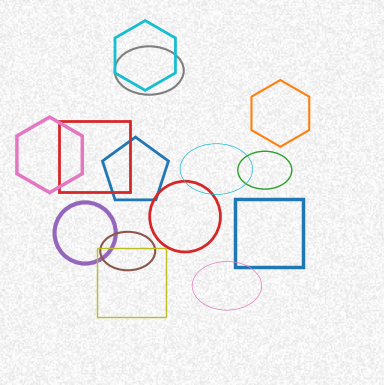[{"shape": "pentagon", "thickness": 2, "radius": 0.45, "center": [0.352, 0.554]}, {"shape": "square", "thickness": 2.5, "radius": 0.44, "center": [0.698, 0.394]}, {"shape": "hexagon", "thickness": 1.5, "radius": 0.43, "center": [0.728, 0.705]}, {"shape": "oval", "thickness": 1, "radius": 0.35, "center": [0.688, 0.558]}, {"shape": "circle", "thickness": 2, "radius": 0.46, "center": [0.481, 0.437]}, {"shape": "square", "thickness": 2, "radius": 0.46, "center": [0.245, 0.593]}, {"shape": "circle", "thickness": 3, "radius": 0.4, "center": [0.221, 0.395]}, {"shape": "oval", "thickness": 1.5, "radius": 0.36, "center": [0.332, 0.348]}, {"shape": "hexagon", "thickness": 2.5, "radius": 0.49, "center": [0.129, 0.598]}, {"shape": "oval", "thickness": 0.5, "radius": 0.45, "center": [0.589, 0.258]}, {"shape": "oval", "thickness": 1.5, "radius": 0.45, "center": [0.387, 0.817]}, {"shape": "square", "thickness": 1, "radius": 0.45, "center": [0.342, 0.265]}, {"shape": "hexagon", "thickness": 2, "radius": 0.45, "center": [0.377, 0.856]}, {"shape": "oval", "thickness": 0.5, "radius": 0.47, "center": [0.562, 0.561]}]